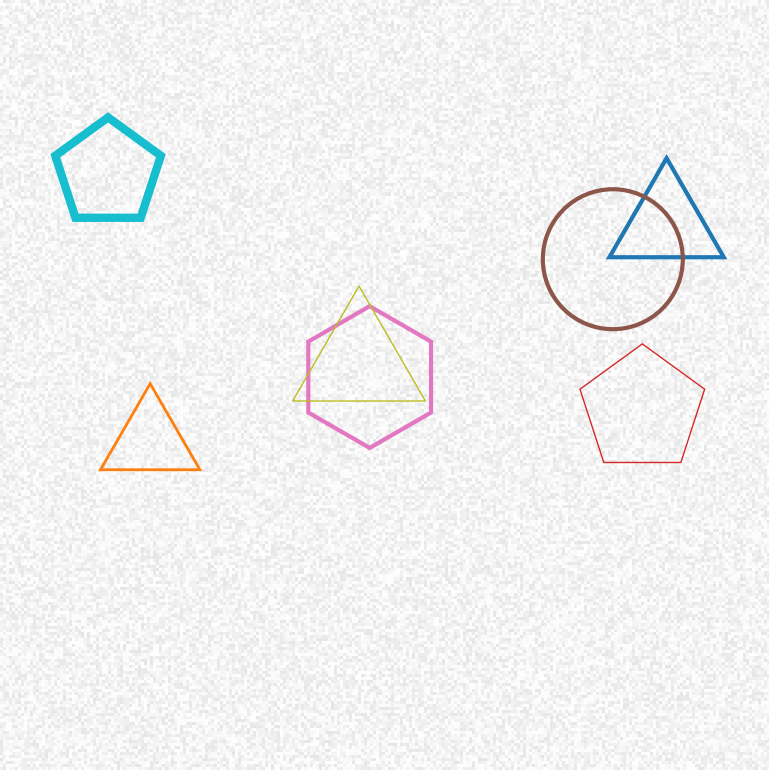[{"shape": "triangle", "thickness": 1.5, "radius": 0.43, "center": [0.866, 0.709]}, {"shape": "triangle", "thickness": 1, "radius": 0.37, "center": [0.195, 0.427]}, {"shape": "pentagon", "thickness": 0.5, "radius": 0.43, "center": [0.834, 0.468]}, {"shape": "circle", "thickness": 1.5, "radius": 0.45, "center": [0.796, 0.663]}, {"shape": "hexagon", "thickness": 1.5, "radius": 0.46, "center": [0.48, 0.51]}, {"shape": "triangle", "thickness": 0.5, "radius": 0.5, "center": [0.466, 0.529]}, {"shape": "pentagon", "thickness": 3, "radius": 0.36, "center": [0.14, 0.775]}]